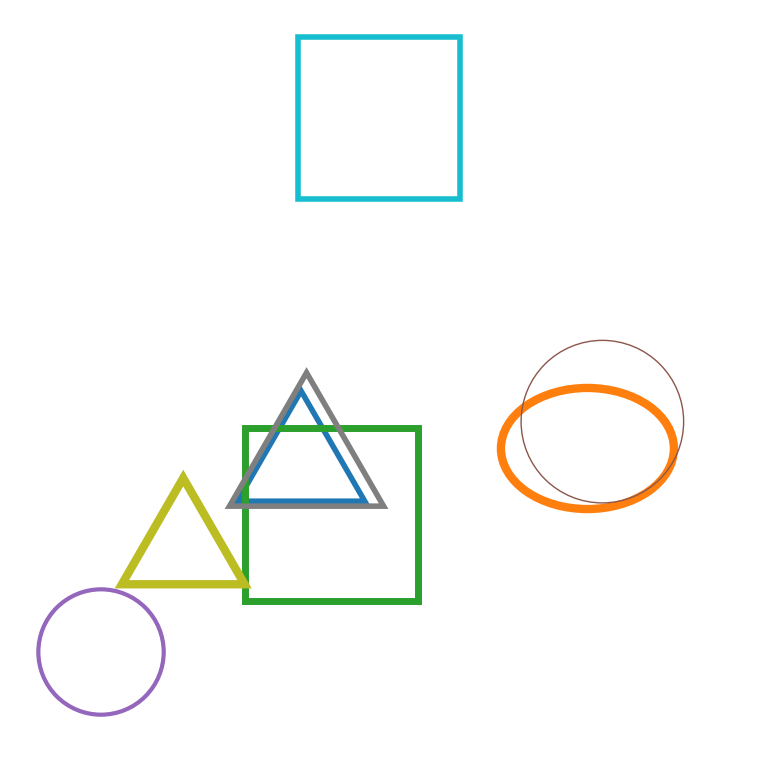[{"shape": "triangle", "thickness": 2, "radius": 0.48, "center": [0.391, 0.397]}, {"shape": "oval", "thickness": 3, "radius": 0.56, "center": [0.763, 0.418]}, {"shape": "square", "thickness": 2.5, "radius": 0.56, "center": [0.431, 0.331]}, {"shape": "circle", "thickness": 1.5, "radius": 0.41, "center": [0.131, 0.153]}, {"shape": "circle", "thickness": 0.5, "radius": 0.53, "center": [0.782, 0.452]}, {"shape": "triangle", "thickness": 2, "radius": 0.58, "center": [0.398, 0.4]}, {"shape": "triangle", "thickness": 3, "radius": 0.46, "center": [0.238, 0.287]}, {"shape": "square", "thickness": 2, "radius": 0.53, "center": [0.492, 0.847]}]